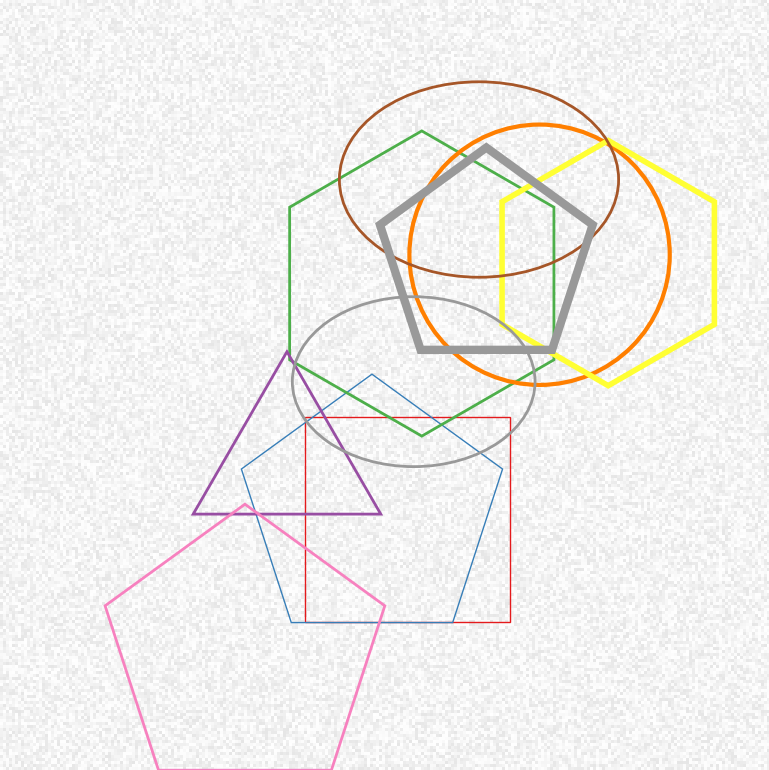[{"shape": "square", "thickness": 0.5, "radius": 0.67, "center": [0.529, 0.325]}, {"shape": "pentagon", "thickness": 0.5, "radius": 0.89, "center": [0.483, 0.336]}, {"shape": "hexagon", "thickness": 1, "radius": 0.99, "center": [0.548, 0.632]}, {"shape": "triangle", "thickness": 1, "radius": 0.7, "center": [0.373, 0.403]}, {"shape": "circle", "thickness": 1.5, "radius": 0.85, "center": [0.701, 0.669]}, {"shape": "hexagon", "thickness": 2, "radius": 0.8, "center": [0.79, 0.658]}, {"shape": "oval", "thickness": 1, "radius": 0.91, "center": [0.622, 0.767]}, {"shape": "pentagon", "thickness": 1, "radius": 0.95, "center": [0.318, 0.154]}, {"shape": "oval", "thickness": 1, "radius": 0.79, "center": [0.537, 0.504]}, {"shape": "pentagon", "thickness": 3, "radius": 0.73, "center": [0.632, 0.663]}]